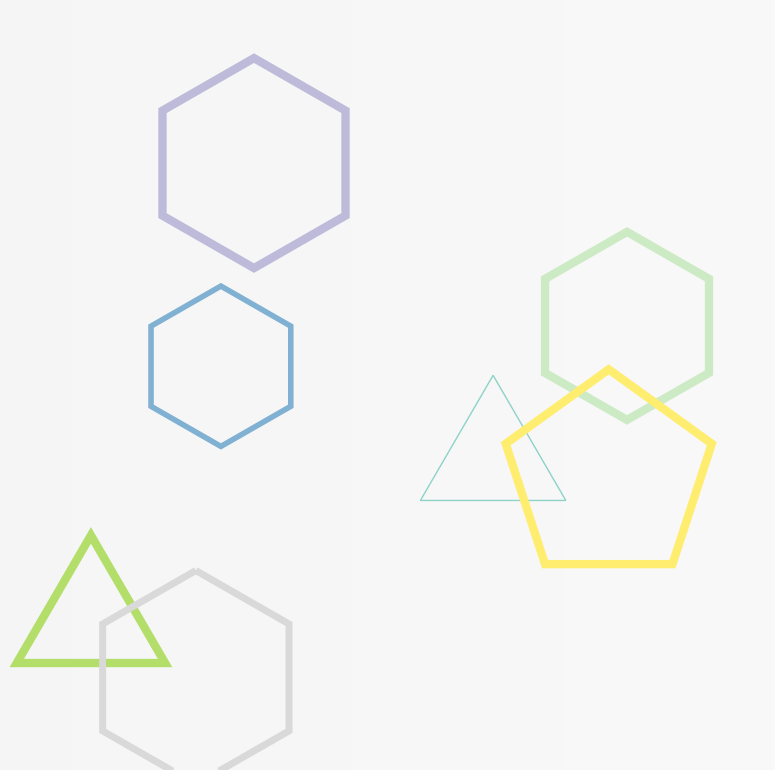[{"shape": "triangle", "thickness": 0.5, "radius": 0.54, "center": [0.636, 0.404]}, {"shape": "hexagon", "thickness": 3, "radius": 0.68, "center": [0.328, 0.788]}, {"shape": "hexagon", "thickness": 2, "radius": 0.52, "center": [0.285, 0.524]}, {"shape": "triangle", "thickness": 3, "radius": 0.55, "center": [0.117, 0.194]}, {"shape": "hexagon", "thickness": 2.5, "radius": 0.69, "center": [0.253, 0.12]}, {"shape": "hexagon", "thickness": 3, "radius": 0.61, "center": [0.809, 0.577]}, {"shape": "pentagon", "thickness": 3, "radius": 0.7, "center": [0.785, 0.38]}]